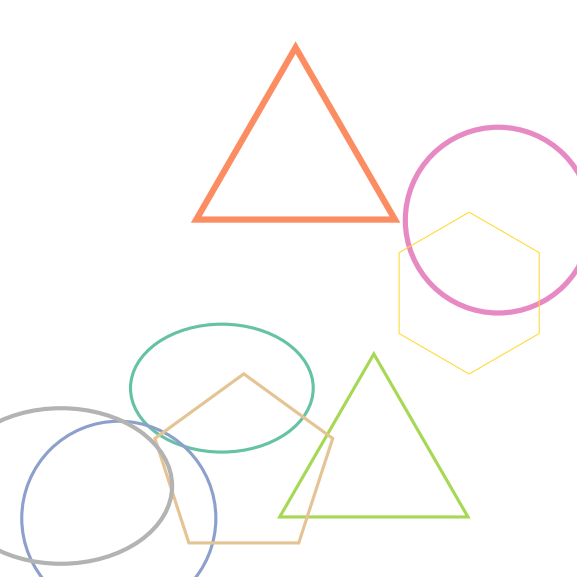[{"shape": "oval", "thickness": 1.5, "radius": 0.79, "center": [0.384, 0.327]}, {"shape": "triangle", "thickness": 3, "radius": 0.99, "center": [0.512, 0.718]}, {"shape": "circle", "thickness": 1.5, "radius": 0.84, "center": [0.206, 0.102]}, {"shape": "circle", "thickness": 2.5, "radius": 0.8, "center": [0.863, 0.618]}, {"shape": "triangle", "thickness": 1.5, "radius": 0.94, "center": [0.647, 0.198]}, {"shape": "hexagon", "thickness": 0.5, "radius": 0.7, "center": [0.812, 0.492]}, {"shape": "pentagon", "thickness": 1.5, "radius": 0.81, "center": [0.422, 0.19]}, {"shape": "oval", "thickness": 2, "radius": 0.96, "center": [0.106, 0.158]}]